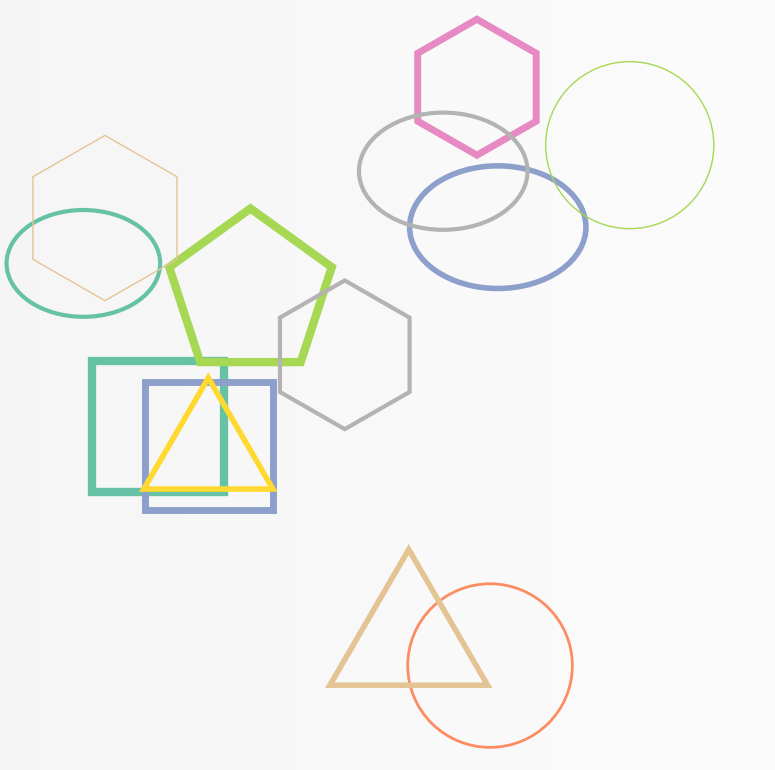[{"shape": "square", "thickness": 3, "radius": 0.42, "center": [0.204, 0.446]}, {"shape": "oval", "thickness": 1.5, "radius": 0.5, "center": [0.108, 0.658]}, {"shape": "circle", "thickness": 1, "radius": 0.53, "center": [0.632, 0.136]}, {"shape": "oval", "thickness": 2, "radius": 0.57, "center": [0.642, 0.705]}, {"shape": "square", "thickness": 2.5, "radius": 0.41, "center": [0.269, 0.421]}, {"shape": "hexagon", "thickness": 2.5, "radius": 0.44, "center": [0.615, 0.887]}, {"shape": "pentagon", "thickness": 3, "radius": 0.55, "center": [0.323, 0.619]}, {"shape": "circle", "thickness": 0.5, "radius": 0.54, "center": [0.813, 0.811]}, {"shape": "triangle", "thickness": 2, "radius": 0.48, "center": [0.269, 0.413]}, {"shape": "triangle", "thickness": 2, "radius": 0.59, "center": [0.527, 0.169]}, {"shape": "hexagon", "thickness": 0.5, "radius": 0.54, "center": [0.135, 0.717]}, {"shape": "oval", "thickness": 1.5, "radius": 0.54, "center": [0.572, 0.778]}, {"shape": "hexagon", "thickness": 1.5, "radius": 0.48, "center": [0.445, 0.539]}]